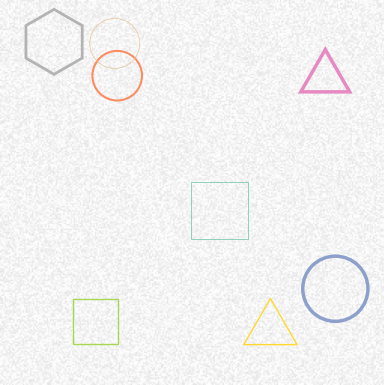[{"shape": "square", "thickness": 0.5, "radius": 0.37, "center": [0.57, 0.454]}, {"shape": "circle", "thickness": 1.5, "radius": 0.32, "center": [0.304, 0.803]}, {"shape": "circle", "thickness": 2.5, "radius": 0.42, "center": [0.871, 0.25]}, {"shape": "triangle", "thickness": 2.5, "radius": 0.37, "center": [0.845, 0.798]}, {"shape": "square", "thickness": 1, "radius": 0.29, "center": [0.249, 0.166]}, {"shape": "triangle", "thickness": 1, "radius": 0.4, "center": [0.702, 0.145]}, {"shape": "circle", "thickness": 0.5, "radius": 0.32, "center": [0.298, 0.887]}, {"shape": "hexagon", "thickness": 2, "radius": 0.42, "center": [0.14, 0.891]}]